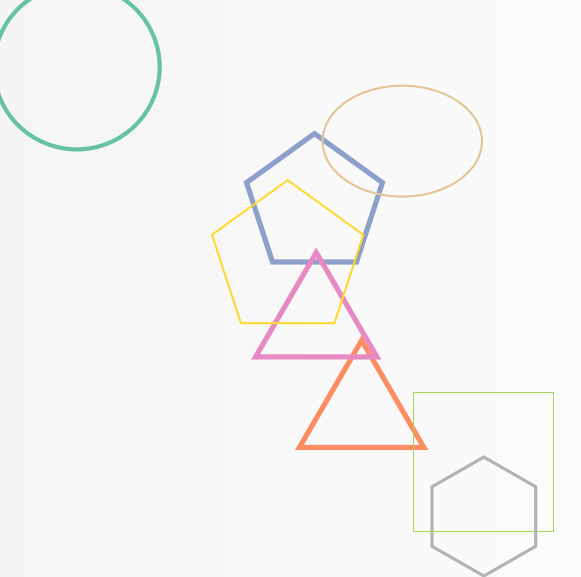[{"shape": "circle", "thickness": 2, "radius": 0.71, "center": [0.132, 0.883]}, {"shape": "triangle", "thickness": 2.5, "radius": 0.62, "center": [0.622, 0.286]}, {"shape": "pentagon", "thickness": 2.5, "radius": 0.61, "center": [0.541, 0.645]}, {"shape": "triangle", "thickness": 2.5, "radius": 0.6, "center": [0.544, 0.441]}, {"shape": "square", "thickness": 0.5, "radius": 0.6, "center": [0.831, 0.199]}, {"shape": "pentagon", "thickness": 1, "radius": 0.68, "center": [0.495, 0.55]}, {"shape": "oval", "thickness": 1, "radius": 0.69, "center": [0.692, 0.755]}, {"shape": "hexagon", "thickness": 1.5, "radius": 0.52, "center": [0.832, 0.105]}]